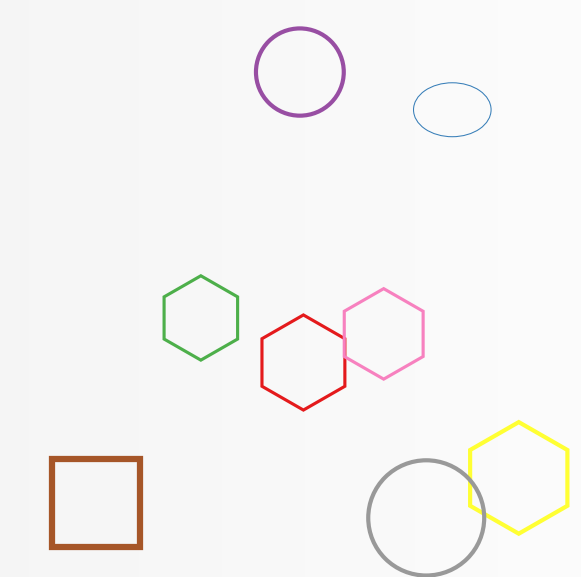[{"shape": "hexagon", "thickness": 1.5, "radius": 0.41, "center": [0.522, 0.371]}, {"shape": "oval", "thickness": 0.5, "radius": 0.33, "center": [0.778, 0.809]}, {"shape": "hexagon", "thickness": 1.5, "radius": 0.37, "center": [0.346, 0.449]}, {"shape": "circle", "thickness": 2, "radius": 0.38, "center": [0.516, 0.874]}, {"shape": "hexagon", "thickness": 2, "radius": 0.48, "center": [0.892, 0.172]}, {"shape": "square", "thickness": 3, "radius": 0.38, "center": [0.165, 0.128]}, {"shape": "hexagon", "thickness": 1.5, "radius": 0.39, "center": [0.66, 0.421]}, {"shape": "circle", "thickness": 2, "radius": 0.5, "center": [0.733, 0.102]}]